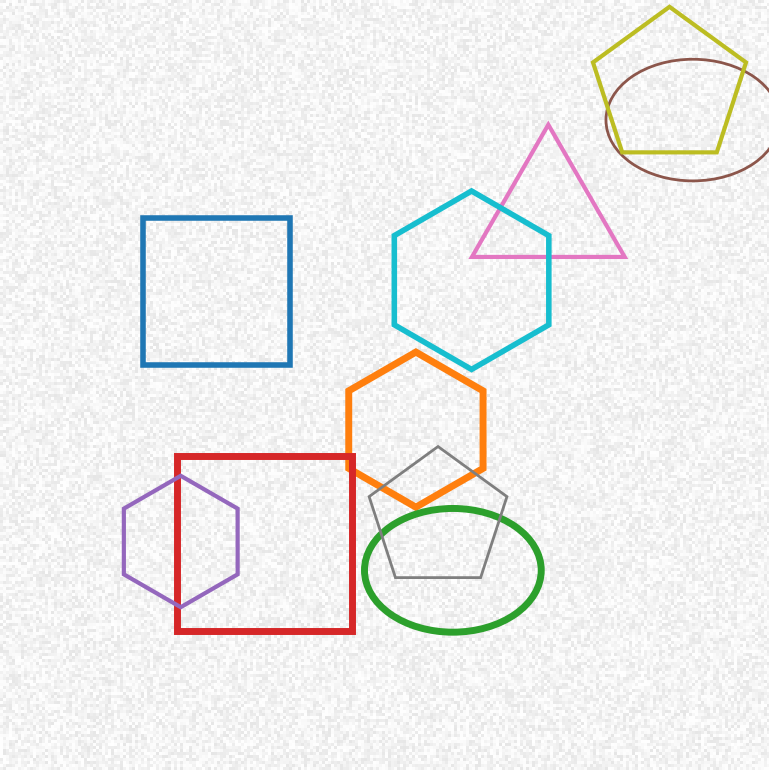[{"shape": "square", "thickness": 2, "radius": 0.48, "center": [0.281, 0.622]}, {"shape": "hexagon", "thickness": 2.5, "radius": 0.5, "center": [0.54, 0.442]}, {"shape": "oval", "thickness": 2.5, "radius": 0.57, "center": [0.588, 0.259]}, {"shape": "square", "thickness": 2.5, "radius": 0.57, "center": [0.343, 0.294]}, {"shape": "hexagon", "thickness": 1.5, "radius": 0.43, "center": [0.235, 0.297]}, {"shape": "oval", "thickness": 1, "radius": 0.56, "center": [0.9, 0.844]}, {"shape": "triangle", "thickness": 1.5, "radius": 0.57, "center": [0.712, 0.724]}, {"shape": "pentagon", "thickness": 1, "radius": 0.47, "center": [0.569, 0.326]}, {"shape": "pentagon", "thickness": 1.5, "radius": 0.52, "center": [0.869, 0.887]}, {"shape": "hexagon", "thickness": 2, "radius": 0.58, "center": [0.612, 0.636]}]